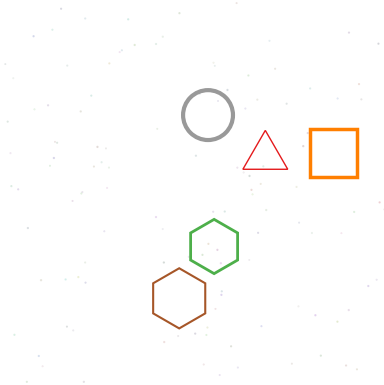[{"shape": "triangle", "thickness": 1, "radius": 0.34, "center": [0.689, 0.594]}, {"shape": "hexagon", "thickness": 2, "radius": 0.35, "center": [0.556, 0.36]}, {"shape": "square", "thickness": 2.5, "radius": 0.31, "center": [0.867, 0.603]}, {"shape": "hexagon", "thickness": 1.5, "radius": 0.39, "center": [0.465, 0.225]}, {"shape": "circle", "thickness": 3, "radius": 0.32, "center": [0.54, 0.701]}]